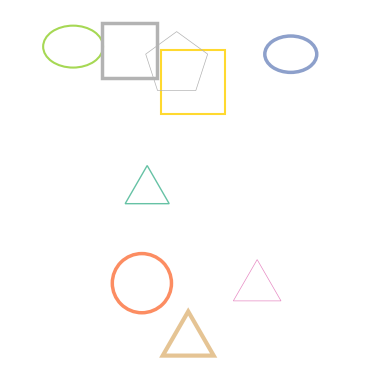[{"shape": "triangle", "thickness": 1, "radius": 0.33, "center": [0.382, 0.504]}, {"shape": "circle", "thickness": 2.5, "radius": 0.38, "center": [0.369, 0.265]}, {"shape": "oval", "thickness": 2.5, "radius": 0.34, "center": [0.755, 0.859]}, {"shape": "triangle", "thickness": 0.5, "radius": 0.36, "center": [0.668, 0.254]}, {"shape": "oval", "thickness": 1.5, "radius": 0.39, "center": [0.19, 0.879]}, {"shape": "square", "thickness": 1.5, "radius": 0.42, "center": [0.502, 0.787]}, {"shape": "triangle", "thickness": 3, "radius": 0.38, "center": [0.489, 0.115]}, {"shape": "pentagon", "thickness": 0.5, "radius": 0.42, "center": [0.459, 0.833]}, {"shape": "square", "thickness": 2.5, "radius": 0.36, "center": [0.335, 0.87]}]